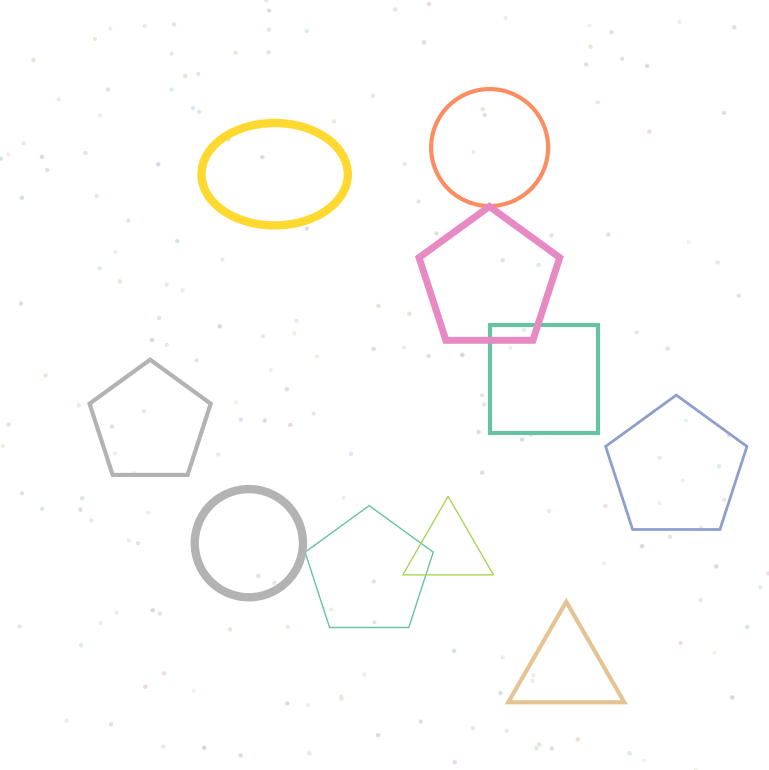[{"shape": "square", "thickness": 1.5, "radius": 0.35, "center": [0.707, 0.508]}, {"shape": "pentagon", "thickness": 0.5, "radius": 0.44, "center": [0.479, 0.256]}, {"shape": "circle", "thickness": 1.5, "radius": 0.38, "center": [0.636, 0.808]}, {"shape": "pentagon", "thickness": 1, "radius": 0.48, "center": [0.878, 0.39]}, {"shape": "pentagon", "thickness": 2.5, "radius": 0.48, "center": [0.636, 0.636]}, {"shape": "triangle", "thickness": 0.5, "radius": 0.34, "center": [0.582, 0.287]}, {"shape": "oval", "thickness": 3, "radius": 0.48, "center": [0.357, 0.774]}, {"shape": "triangle", "thickness": 1.5, "radius": 0.44, "center": [0.735, 0.131]}, {"shape": "circle", "thickness": 3, "radius": 0.35, "center": [0.323, 0.295]}, {"shape": "pentagon", "thickness": 1.5, "radius": 0.41, "center": [0.195, 0.45]}]